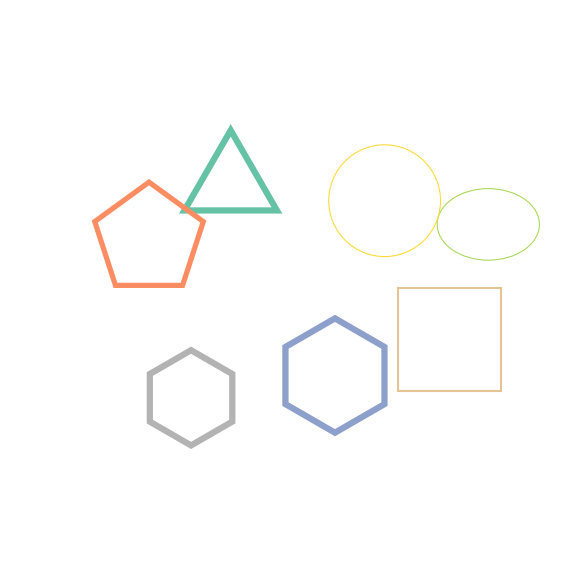[{"shape": "triangle", "thickness": 3, "radius": 0.46, "center": [0.399, 0.681]}, {"shape": "pentagon", "thickness": 2.5, "radius": 0.49, "center": [0.258, 0.585]}, {"shape": "hexagon", "thickness": 3, "radius": 0.49, "center": [0.58, 0.349]}, {"shape": "oval", "thickness": 0.5, "radius": 0.44, "center": [0.846, 0.611]}, {"shape": "circle", "thickness": 0.5, "radius": 0.48, "center": [0.666, 0.652]}, {"shape": "square", "thickness": 1, "radius": 0.45, "center": [0.778, 0.411]}, {"shape": "hexagon", "thickness": 3, "radius": 0.41, "center": [0.331, 0.31]}]